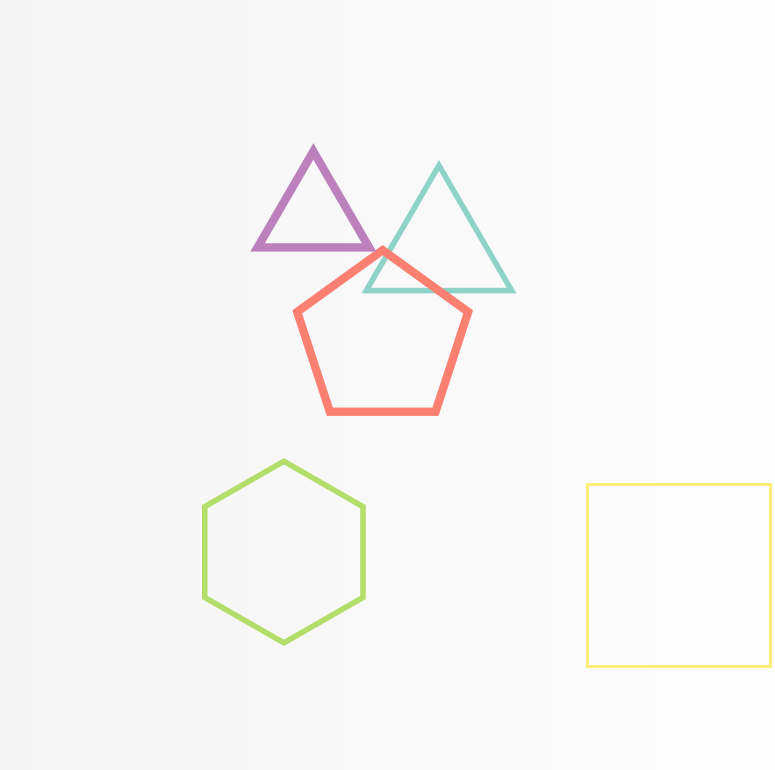[{"shape": "triangle", "thickness": 2, "radius": 0.54, "center": [0.566, 0.677]}, {"shape": "pentagon", "thickness": 3, "radius": 0.58, "center": [0.494, 0.559]}, {"shape": "hexagon", "thickness": 2, "radius": 0.59, "center": [0.366, 0.283]}, {"shape": "triangle", "thickness": 3, "radius": 0.42, "center": [0.404, 0.72]}, {"shape": "square", "thickness": 1, "radius": 0.59, "center": [0.876, 0.254]}]